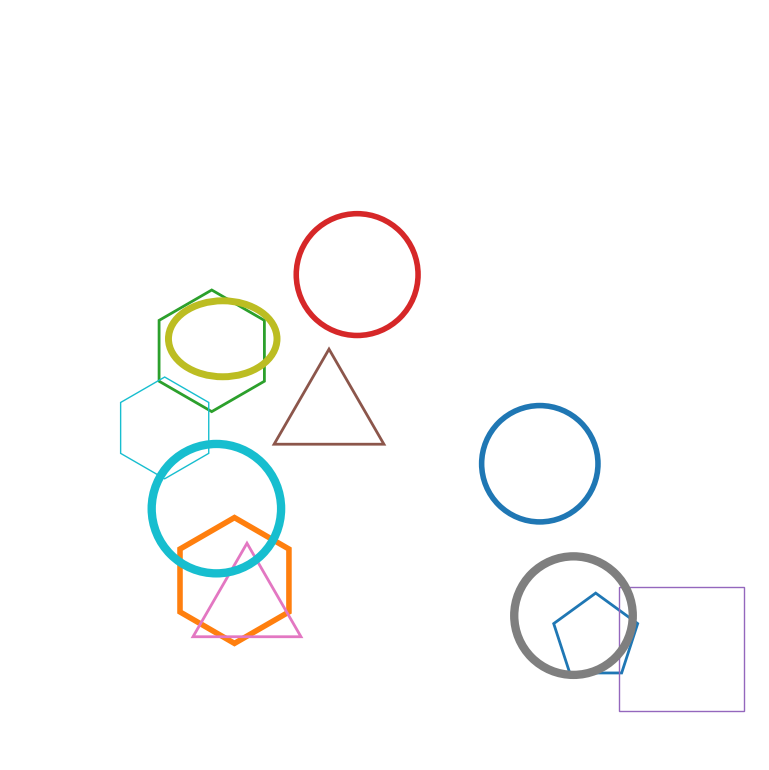[{"shape": "circle", "thickness": 2, "radius": 0.38, "center": [0.701, 0.398]}, {"shape": "pentagon", "thickness": 1, "radius": 0.29, "center": [0.774, 0.172]}, {"shape": "hexagon", "thickness": 2, "radius": 0.41, "center": [0.305, 0.246]}, {"shape": "hexagon", "thickness": 1, "radius": 0.39, "center": [0.275, 0.544]}, {"shape": "circle", "thickness": 2, "radius": 0.4, "center": [0.464, 0.643]}, {"shape": "square", "thickness": 0.5, "radius": 0.4, "center": [0.885, 0.157]}, {"shape": "triangle", "thickness": 1, "radius": 0.41, "center": [0.427, 0.464]}, {"shape": "triangle", "thickness": 1, "radius": 0.4, "center": [0.321, 0.214]}, {"shape": "circle", "thickness": 3, "radius": 0.38, "center": [0.745, 0.2]}, {"shape": "oval", "thickness": 2.5, "radius": 0.35, "center": [0.289, 0.56]}, {"shape": "hexagon", "thickness": 0.5, "radius": 0.33, "center": [0.214, 0.444]}, {"shape": "circle", "thickness": 3, "radius": 0.42, "center": [0.281, 0.339]}]